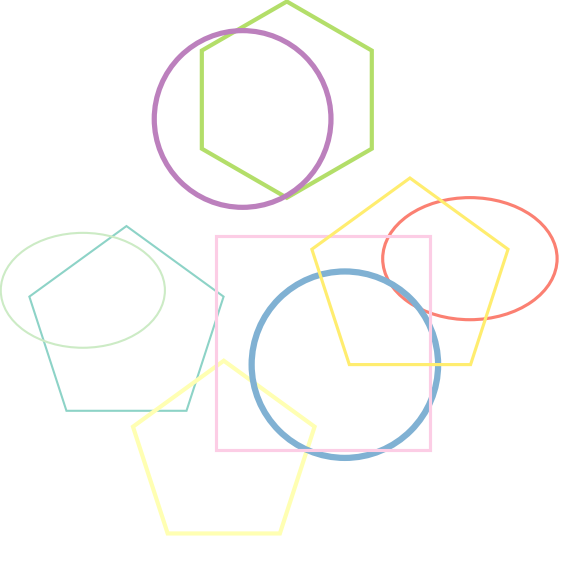[{"shape": "pentagon", "thickness": 1, "radius": 0.88, "center": [0.219, 0.431]}, {"shape": "pentagon", "thickness": 2, "radius": 0.83, "center": [0.387, 0.209]}, {"shape": "oval", "thickness": 1.5, "radius": 0.76, "center": [0.814, 0.551]}, {"shape": "circle", "thickness": 3, "radius": 0.81, "center": [0.597, 0.368]}, {"shape": "hexagon", "thickness": 2, "radius": 0.85, "center": [0.497, 0.827]}, {"shape": "square", "thickness": 1.5, "radius": 0.93, "center": [0.56, 0.406]}, {"shape": "circle", "thickness": 2.5, "radius": 0.77, "center": [0.42, 0.793]}, {"shape": "oval", "thickness": 1, "radius": 0.71, "center": [0.143, 0.496]}, {"shape": "pentagon", "thickness": 1.5, "radius": 0.89, "center": [0.71, 0.512]}]